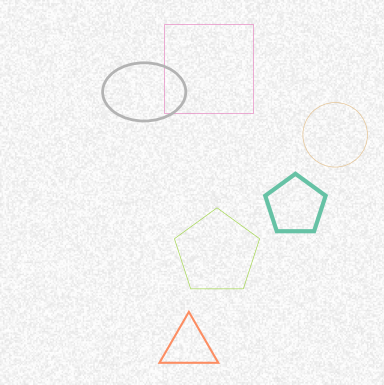[{"shape": "pentagon", "thickness": 3, "radius": 0.41, "center": [0.767, 0.466]}, {"shape": "triangle", "thickness": 1.5, "radius": 0.44, "center": [0.491, 0.102]}, {"shape": "square", "thickness": 0.5, "radius": 0.58, "center": [0.542, 0.822]}, {"shape": "pentagon", "thickness": 0.5, "radius": 0.58, "center": [0.564, 0.344]}, {"shape": "circle", "thickness": 0.5, "radius": 0.42, "center": [0.871, 0.65]}, {"shape": "oval", "thickness": 2, "radius": 0.54, "center": [0.375, 0.761]}]